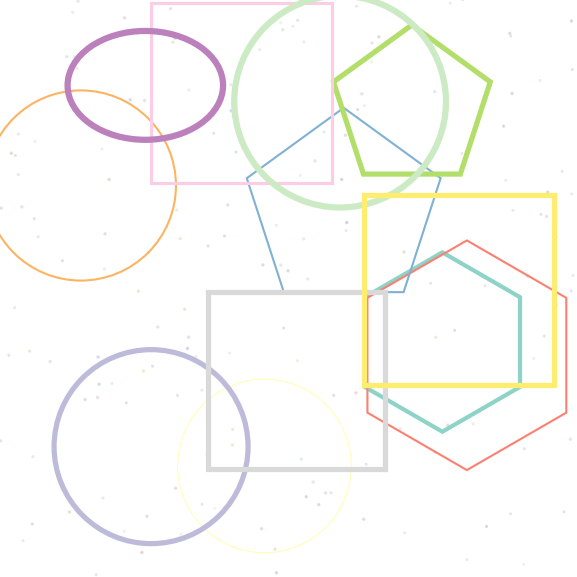[{"shape": "hexagon", "thickness": 2, "radius": 0.78, "center": [0.766, 0.407]}, {"shape": "circle", "thickness": 0.5, "radius": 0.75, "center": [0.458, 0.192]}, {"shape": "circle", "thickness": 2.5, "radius": 0.84, "center": [0.262, 0.226]}, {"shape": "hexagon", "thickness": 1, "radius": 0.99, "center": [0.808, 0.384]}, {"shape": "pentagon", "thickness": 1, "radius": 0.88, "center": [0.595, 0.636]}, {"shape": "circle", "thickness": 1, "radius": 0.82, "center": [0.14, 0.678]}, {"shape": "pentagon", "thickness": 2.5, "radius": 0.71, "center": [0.713, 0.813]}, {"shape": "square", "thickness": 1.5, "radius": 0.78, "center": [0.418, 0.838]}, {"shape": "square", "thickness": 2.5, "radius": 0.77, "center": [0.513, 0.34]}, {"shape": "oval", "thickness": 3, "radius": 0.67, "center": [0.252, 0.851]}, {"shape": "circle", "thickness": 3, "radius": 0.92, "center": [0.589, 0.823]}, {"shape": "square", "thickness": 2.5, "radius": 0.82, "center": [0.795, 0.497]}]